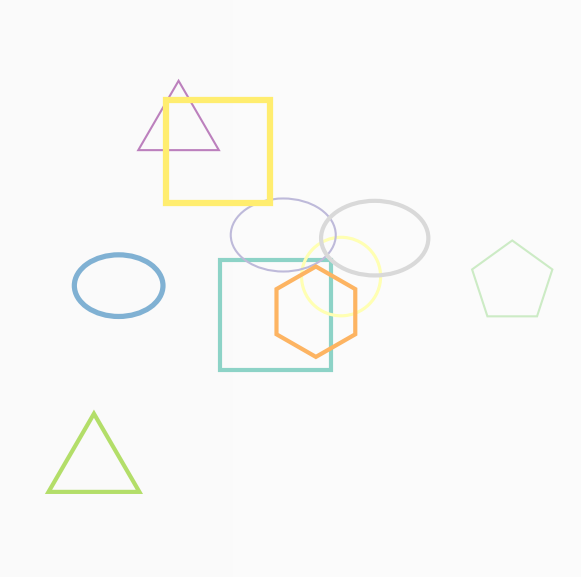[{"shape": "square", "thickness": 2, "radius": 0.48, "center": [0.474, 0.454]}, {"shape": "circle", "thickness": 1.5, "radius": 0.34, "center": [0.587, 0.52]}, {"shape": "oval", "thickness": 1, "radius": 0.45, "center": [0.487, 0.592]}, {"shape": "oval", "thickness": 2.5, "radius": 0.38, "center": [0.204, 0.505]}, {"shape": "hexagon", "thickness": 2, "radius": 0.39, "center": [0.543, 0.459]}, {"shape": "triangle", "thickness": 2, "radius": 0.45, "center": [0.162, 0.193]}, {"shape": "oval", "thickness": 2, "radius": 0.46, "center": [0.645, 0.587]}, {"shape": "triangle", "thickness": 1, "radius": 0.4, "center": [0.307, 0.779]}, {"shape": "pentagon", "thickness": 1, "radius": 0.36, "center": [0.881, 0.51]}, {"shape": "square", "thickness": 3, "radius": 0.45, "center": [0.374, 0.737]}]